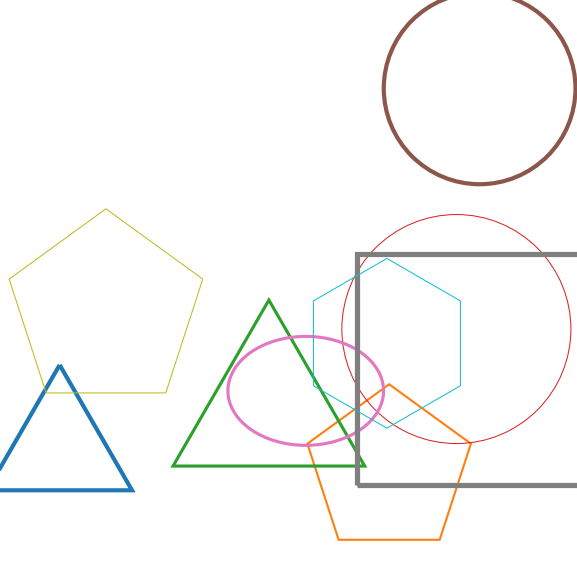[{"shape": "triangle", "thickness": 2, "radius": 0.72, "center": [0.103, 0.222]}, {"shape": "pentagon", "thickness": 1, "radius": 0.74, "center": [0.674, 0.185]}, {"shape": "triangle", "thickness": 1.5, "radius": 0.96, "center": [0.466, 0.288]}, {"shape": "circle", "thickness": 0.5, "radius": 0.99, "center": [0.79, 0.429]}, {"shape": "circle", "thickness": 2, "radius": 0.83, "center": [0.831, 0.846]}, {"shape": "oval", "thickness": 1.5, "radius": 0.67, "center": [0.529, 0.322]}, {"shape": "square", "thickness": 2.5, "radius": 1.0, "center": [0.818, 0.36]}, {"shape": "pentagon", "thickness": 0.5, "radius": 0.88, "center": [0.183, 0.461]}, {"shape": "hexagon", "thickness": 0.5, "radius": 0.73, "center": [0.67, 0.405]}]